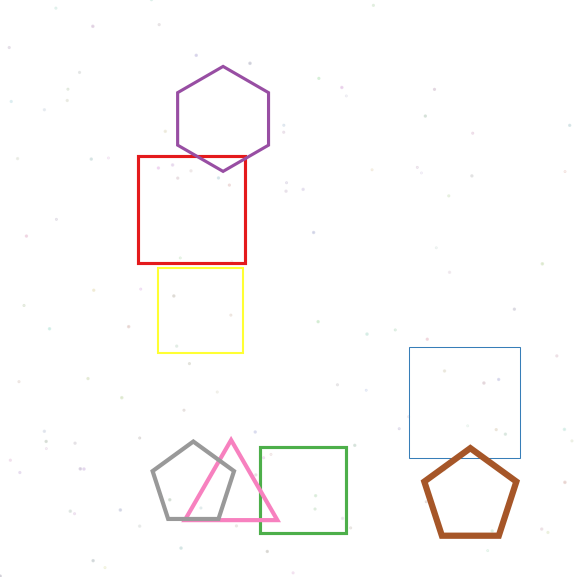[{"shape": "square", "thickness": 1.5, "radius": 0.46, "center": [0.332, 0.636]}, {"shape": "square", "thickness": 0.5, "radius": 0.48, "center": [0.804, 0.302]}, {"shape": "square", "thickness": 1.5, "radius": 0.37, "center": [0.525, 0.151]}, {"shape": "hexagon", "thickness": 1.5, "radius": 0.45, "center": [0.386, 0.793]}, {"shape": "square", "thickness": 1, "radius": 0.37, "center": [0.347, 0.461]}, {"shape": "pentagon", "thickness": 3, "radius": 0.42, "center": [0.814, 0.139]}, {"shape": "triangle", "thickness": 2, "radius": 0.46, "center": [0.4, 0.145]}, {"shape": "pentagon", "thickness": 2, "radius": 0.37, "center": [0.335, 0.16]}]